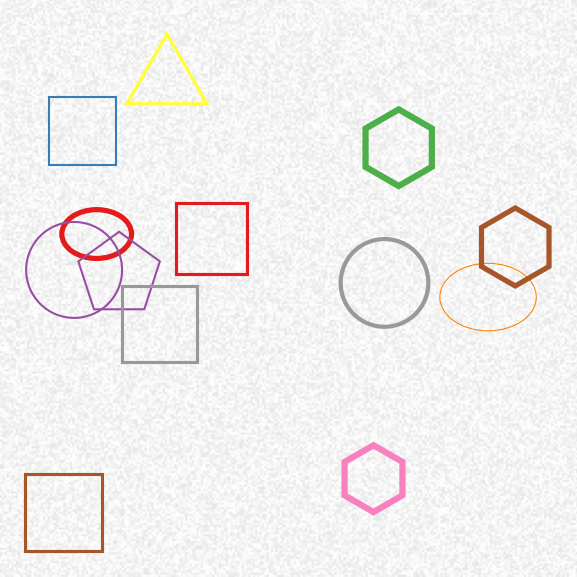[{"shape": "square", "thickness": 1.5, "radius": 0.31, "center": [0.367, 0.586]}, {"shape": "oval", "thickness": 2.5, "radius": 0.3, "center": [0.167, 0.594]}, {"shape": "square", "thickness": 1, "radius": 0.29, "center": [0.143, 0.772]}, {"shape": "hexagon", "thickness": 3, "radius": 0.33, "center": [0.69, 0.743]}, {"shape": "pentagon", "thickness": 1, "radius": 0.37, "center": [0.206, 0.524]}, {"shape": "circle", "thickness": 1, "radius": 0.42, "center": [0.128, 0.532]}, {"shape": "oval", "thickness": 0.5, "radius": 0.42, "center": [0.845, 0.485]}, {"shape": "triangle", "thickness": 1.5, "radius": 0.4, "center": [0.289, 0.86]}, {"shape": "hexagon", "thickness": 2.5, "radius": 0.34, "center": [0.892, 0.571]}, {"shape": "square", "thickness": 1.5, "radius": 0.33, "center": [0.11, 0.112]}, {"shape": "hexagon", "thickness": 3, "radius": 0.29, "center": [0.647, 0.17]}, {"shape": "square", "thickness": 1.5, "radius": 0.33, "center": [0.276, 0.438]}, {"shape": "circle", "thickness": 2, "radius": 0.38, "center": [0.666, 0.509]}]